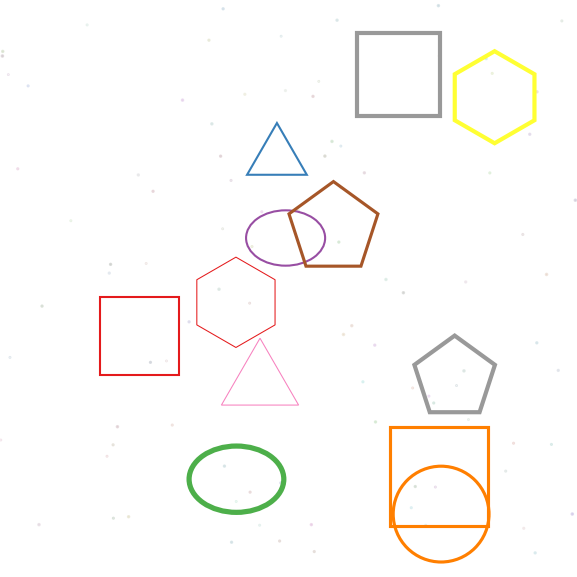[{"shape": "hexagon", "thickness": 0.5, "radius": 0.39, "center": [0.409, 0.476]}, {"shape": "square", "thickness": 1, "radius": 0.34, "center": [0.241, 0.418]}, {"shape": "triangle", "thickness": 1, "radius": 0.3, "center": [0.48, 0.726]}, {"shape": "oval", "thickness": 2.5, "radius": 0.41, "center": [0.409, 0.169]}, {"shape": "oval", "thickness": 1, "radius": 0.34, "center": [0.495, 0.587]}, {"shape": "circle", "thickness": 1.5, "radius": 0.41, "center": [0.764, 0.109]}, {"shape": "square", "thickness": 1.5, "radius": 0.43, "center": [0.761, 0.174]}, {"shape": "hexagon", "thickness": 2, "radius": 0.4, "center": [0.856, 0.831]}, {"shape": "pentagon", "thickness": 1.5, "radius": 0.4, "center": [0.577, 0.604]}, {"shape": "triangle", "thickness": 0.5, "radius": 0.39, "center": [0.45, 0.336]}, {"shape": "square", "thickness": 2, "radius": 0.36, "center": [0.69, 0.87]}, {"shape": "pentagon", "thickness": 2, "radius": 0.37, "center": [0.787, 0.345]}]